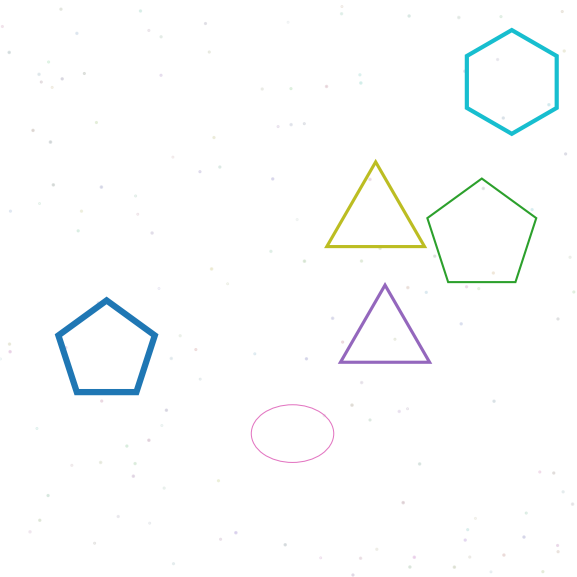[{"shape": "pentagon", "thickness": 3, "radius": 0.44, "center": [0.185, 0.391]}, {"shape": "pentagon", "thickness": 1, "radius": 0.5, "center": [0.834, 0.591]}, {"shape": "triangle", "thickness": 1.5, "radius": 0.45, "center": [0.667, 0.416]}, {"shape": "oval", "thickness": 0.5, "radius": 0.36, "center": [0.507, 0.248]}, {"shape": "triangle", "thickness": 1.5, "radius": 0.49, "center": [0.651, 0.621]}, {"shape": "hexagon", "thickness": 2, "radius": 0.45, "center": [0.886, 0.857]}]